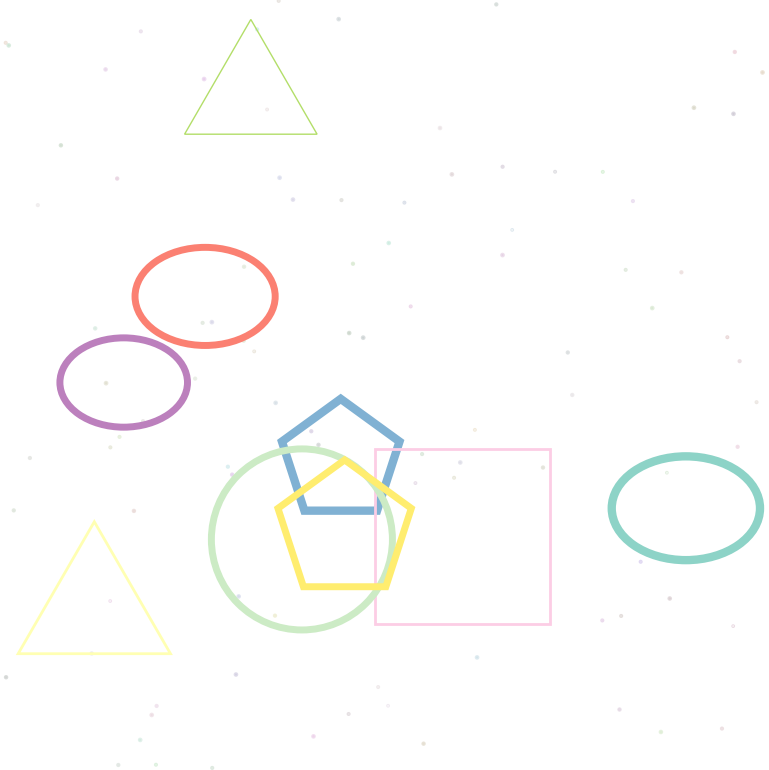[{"shape": "oval", "thickness": 3, "radius": 0.48, "center": [0.891, 0.34]}, {"shape": "triangle", "thickness": 1, "radius": 0.57, "center": [0.122, 0.208]}, {"shape": "oval", "thickness": 2.5, "radius": 0.46, "center": [0.266, 0.615]}, {"shape": "pentagon", "thickness": 3, "radius": 0.4, "center": [0.443, 0.402]}, {"shape": "triangle", "thickness": 0.5, "radius": 0.5, "center": [0.326, 0.875]}, {"shape": "square", "thickness": 1, "radius": 0.57, "center": [0.601, 0.303]}, {"shape": "oval", "thickness": 2.5, "radius": 0.41, "center": [0.161, 0.503]}, {"shape": "circle", "thickness": 2.5, "radius": 0.59, "center": [0.392, 0.299]}, {"shape": "pentagon", "thickness": 2.5, "radius": 0.46, "center": [0.448, 0.312]}]